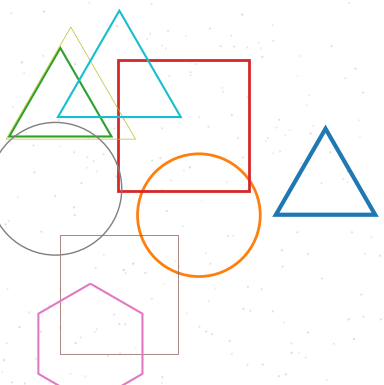[{"shape": "triangle", "thickness": 3, "radius": 0.74, "center": [0.846, 0.517]}, {"shape": "circle", "thickness": 2, "radius": 0.8, "center": [0.517, 0.441]}, {"shape": "triangle", "thickness": 1.5, "radius": 0.77, "center": [0.157, 0.722]}, {"shape": "square", "thickness": 2, "radius": 0.85, "center": [0.476, 0.673]}, {"shape": "square", "thickness": 0.5, "radius": 0.77, "center": [0.309, 0.235]}, {"shape": "hexagon", "thickness": 1.5, "radius": 0.78, "center": [0.235, 0.107]}, {"shape": "circle", "thickness": 1, "radius": 0.86, "center": [0.144, 0.51]}, {"shape": "triangle", "thickness": 0.5, "radius": 0.97, "center": [0.184, 0.736]}, {"shape": "triangle", "thickness": 1.5, "radius": 0.92, "center": [0.31, 0.788]}]